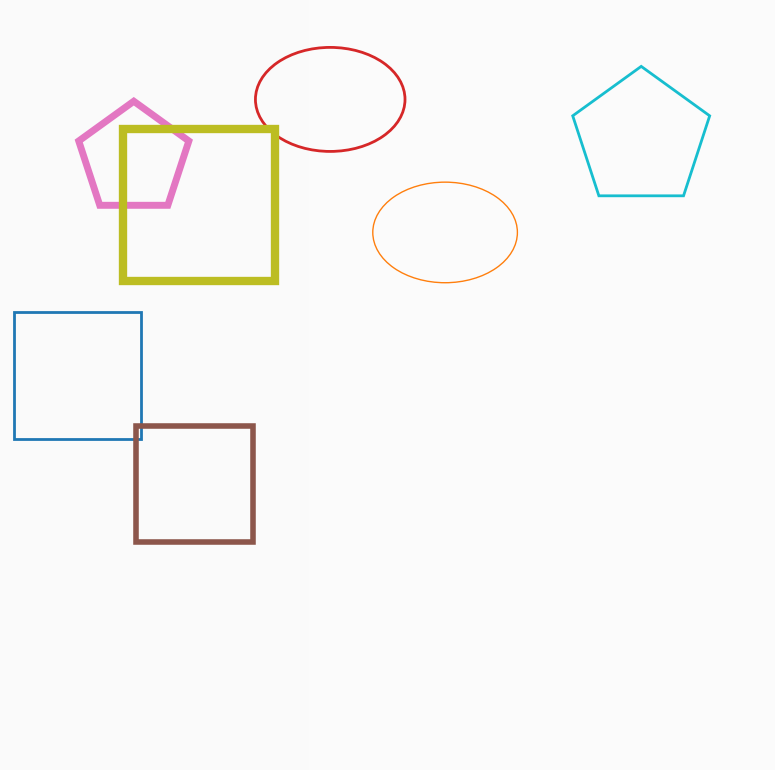[{"shape": "square", "thickness": 1, "radius": 0.41, "center": [0.1, 0.512]}, {"shape": "oval", "thickness": 0.5, "radius": 0.47, "center": [0.574, 0.698]}, {"shape": "oval", "thickness": 1, "radius": 0.48, "center": [0.426, 0.871]}, {"shape": "square", "thickness": 2, "radius": 0.38, "center": [0.251, 0.372]}, {"shape": "pentagon", "thickness": 2.5, "radius": 0.37, "center": [0.173, 0.794]}, {"shape": "square", "thickness": 3, "radius": 0.49, "center": [0.257, 0.734]}, {"shape": "pentagon", "thickness": 1, "radius": 0.46, "center": [0.827, 0.821]}]